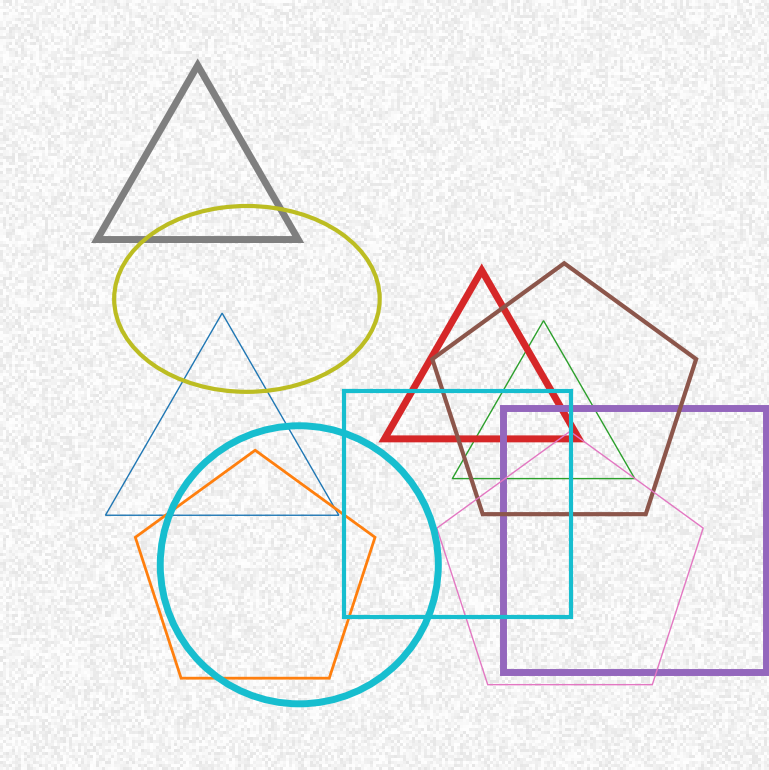[{"shape": "triangle", "thickness": 0.5, "radius": 0.87, "center": [0.288, 0.418]}, {"shape": "pentagon", "thickness": 1, "radius": 0.82, "center": [0.331, 0.252]}, {"shape": "triangle", "thickness": 0.5, "radius": 0.68, "center": [0.706, 0.447]}, {"shape": "triangle", "thickness": 2.5, "radius": 0.73, "center": [0.626, 0.503]}, {"shape": "square", "thickness": 2.5, "radius": 0.85, "center": [0.824, 0.299]}, {"shape": "pentagon", "thickness": 1.5, "radius": 0.9, "center": [0.733, 0.478]}, {"shape": "pentagon", "thickness": 0.5, "radius": 0.91, "center": [0.74, 0.258]}, {"shape": "triangle", "thickness": 2.5, "radius": 0.75, "center": [0.257, 0.764]}, {"shape": "oval", "thickness": 1.5, "radius": 0.86, "center": [0.321, 0.612]}, {"shape": "square", "thickness": 1.5, "radius": 0.74, "center": [0.594, 0.345]}, {"shape": "circle", "thickness": 2.5, "radius": 0.9, "center": [0.389, 0.267]}]